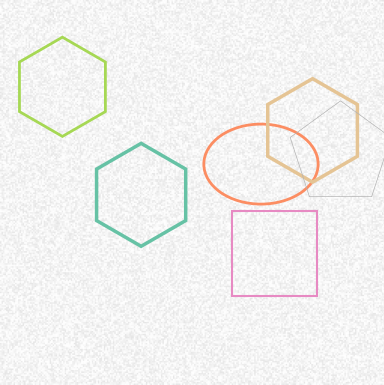[{"shape": "hexagon", "thickness": 2.5, "radius": 0.67, "center": [0.367, 0.494]}, {"shape": "oval", "thickness": 2, "radius": 0.74, "center": [0.678, 0.574]}, {"shape": "square", "thickness": 1.5, "radius": 0.55, "center": [0.714, 0.342]}, {"shape": "hexagon", "thickness": 2, "radius": 0.64, "center": [0.162, 0.775]}, {"shape": "hexagon", "thickness": 2.5, "radius": 0.67, "center": [0.812, 0.661]}, {"shape": "pentagon", "thickness": 0.5, "radius": 0.69, "center": [0.885, 0.6]}]